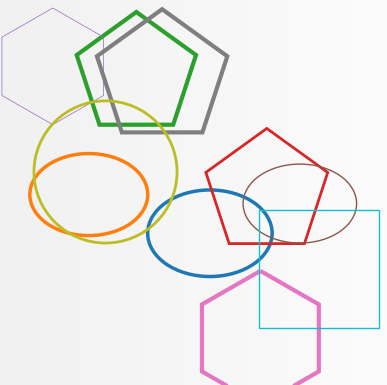[{"shape": "oval", "thickness": 2.5, "radius": 0.8, "center": [0.542, 0.394]}, {"shape": "oval", "thickness": 2.5, "radius": 0.76, "center": [0.229, 0.495]}, {"shape": "pentagon", "thickness": 3, "radius": 0.81, "center": [0.352, 0.807]}, {"shape": "pentagon", "thickness": 2, "radius": 0.83, "center": [0.689, 0.501]}, {"shape": "hexagon", "thickness": 0.5, "radius": 0.76, "center": [0.136, 0.828]}, {"shape": "oval", "thickness": 1, "radius": 0.73, "center": [0.774, 0.471]}, {"shape": "hexagon", "thickness": 3, "radius": 0.87, "center": [0.672, 0.122]}, {"shape": "pentagon", "thickness": 3, "radius": 0.88, "center": [0.418, 0.799]}, {"shape": "circle", "thickness": 2, "radius": 0.92, "center": [0.272, 0.553]}, {"shape": "square", "thickness": 1, "radius": 0.77, "center": [0.823, 0.301]}]